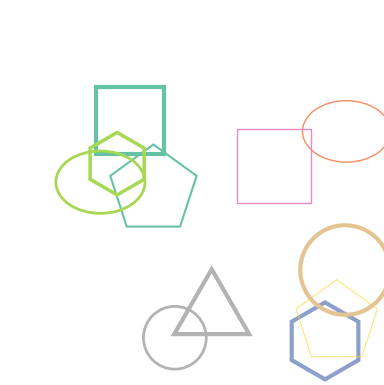[{"shape": "square", "thickness": 3, "radius": 0.44, "center": [0.337, 0.687]}, {"shape": "pentagon", "thickness": 1.5, "radius": 0.59, "center": [0.398, 0.507]}, {"shape": "oval", "thickness": 1, "radius": 0.57, "center": [0.9, 0.659]}, {"shape": "hexagon", "thickness": 3, "radius": 0.5, "center": [0.844, 0.115]}, {"shape": "square", "thickness": 1, "radius": 0.48, "center": [0.712, 0.568]}, {"shape": "oval", "thickness": 2, "radius": 0.58, "center": [0.261, 0.527]}, {"shape": "hexagon", "thickness": 2.5, "radius": 0.41, "center": [0.304, 0.575]}, {"shape": "pentagon", "thickness": 0.5, "radius": 0.55, "center": [0.875, 0.163]}, {"shape": "circle", "thickness": 3, "radius": 0.58, "center": [0.896, 0.299]}, {"shape": "circle", "thickness": 2, "radius": 0.41, "center": [0.454, 0.123]}, {"shape": "triangle", "thickness": 3, "radius": 0.56, "center": [0.55, 0.188]}]